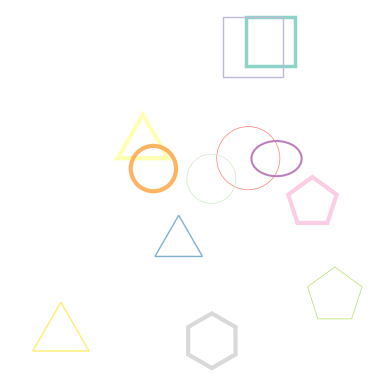[{"shape": "square", "thickness": 2.5, "radius": 0.32, "center": [0.703, 0.893]}, {"shape": "triangle", "thickness": 3, "radius": 0.38, "center": [0.371, 0.627]}, {"shape": "square", "thickness": 1, "radius": 0.39, "center": [0.658, 0.879]}, {"shape": "circle", "thickness": 0.5, "radius": 0.41, "center": [0.645, 0.589]}, {"shape": "triangle", "thickness": 1, "radius": 0.36, "center": [0.464, 0.37]}, {"shape": "circle", "thickness": 3, "radius": 0.29, "center": [0.398, 0.562]}, {"shape": "pentagon", "thickness": 0.5, "radius": 0.37, "center": [0.87, 0.232]}, {"shape": "pentagon", "thickness": 3, "radius": 0.33, "center": [0.811, 0.474]}, {"shape": "hexagon", "thickness": 3, "radius": 0.36, "center": [0.55, 0.115]}, {"shape": "oval", "thickness": 1.5, "radius": 0.33, "center": [0.718, 0.588]}, {"shape": "circle", "thickness": 0.5, "radius": 0.32, "center": [0.549, 0.536]}, {"shape": "triangle", "thickness": 1, "radius": 0.42, "center": [0.158, 0.13]}]